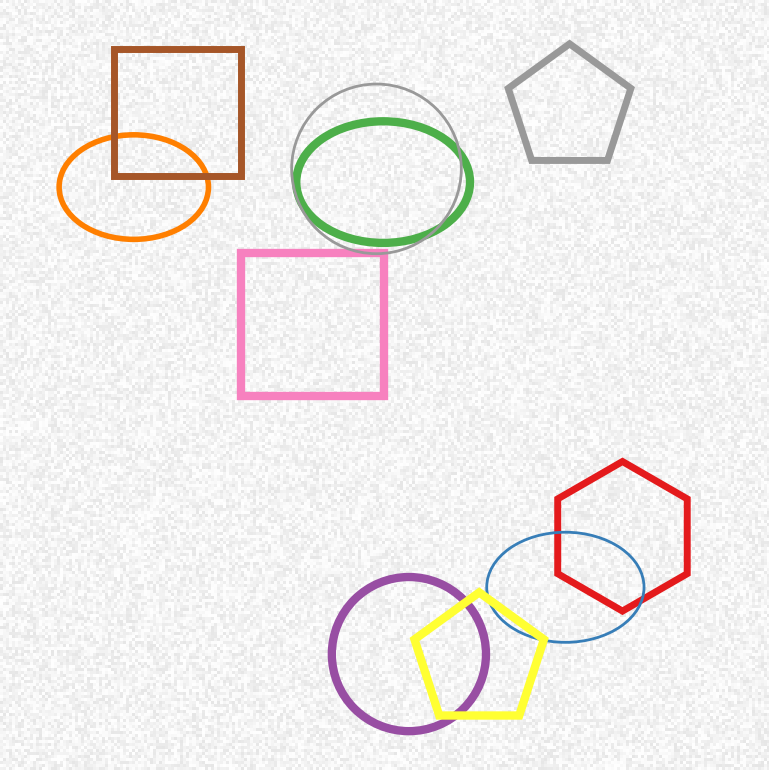[{"shape": "hexagon", "thickness": 2.5, "radius": 0.49, "center": [0.808, 0.304]}, {"shape": "oval", "thickness": 1, "radius": 0.51, "center": [0.734, 0.237]}, {"shape": "oval", "thickness": 3, "radius": 0.56, "center": [0.498, 0.764]}, {"shape": "circle", "thickness": 3, "radius": 0.5, "center": [0.531, 0.151]}, {"shape": "oval", "thickness": 2, "radius": 0.48, "center": [0.174, 0.757]}, {"shape": "pentagon", "thickness": 3, "radius": 0.44, "center": [0.622, 0.142]}, {"shape": "square", "thickness": 2.5, "radius": 0.41, "center": [0.231, 0.854]}, {"shape": "square", "thickness": 3, "radius": 0.46, "center": [0.406, 0.579]}, {"shape": "circle", "thickness": 1, "radius": 0.55, "center": [0.489, 0.781]}, {"shape": "pentagon", "thickness": 2.5, "radius": 0.42, "center": [0.74, 0.859]}]